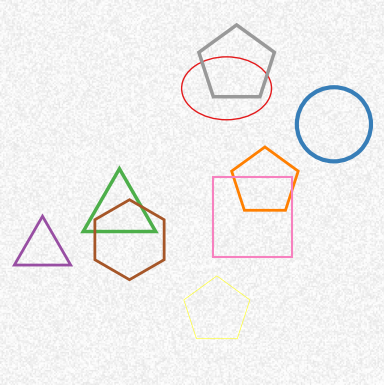[{"shape": "oval", "thickness": 1, "radius": 0.58, "center": [0.589, 0.771]}, {"shape": "circle", "thickness": 3, "radius": 0.48, "center": [0.867, 0.677]}, {"shape": "triangle", "thickness": 2.5, "radius": 0.54, "center": [0.31, 0.453]}, {"shape": "triangle", "thickness": 2, "radius": 0.42, "center": [0.11, 0.354]}, {"shape": "pentagon", "thickness": 2, "radius": 0.45, "center": [0.688, 0.527]}, {"shape": "pentagon", "thickness": 0.5, "radius": 0.45, "center": [0.563, 0.193]}, {"shape": "hexagon", "thickness": 2, "radius": 0.52, "center": [0.336, 0.377]}, {"shape": "square", "thickness": 1.5, "radius": 0.52, "center": [0.656, 0.436]}, {"shape": "pentagon", "thickness": 2.5, "radius": 0.52, "center": [0.615, 0.832]}]